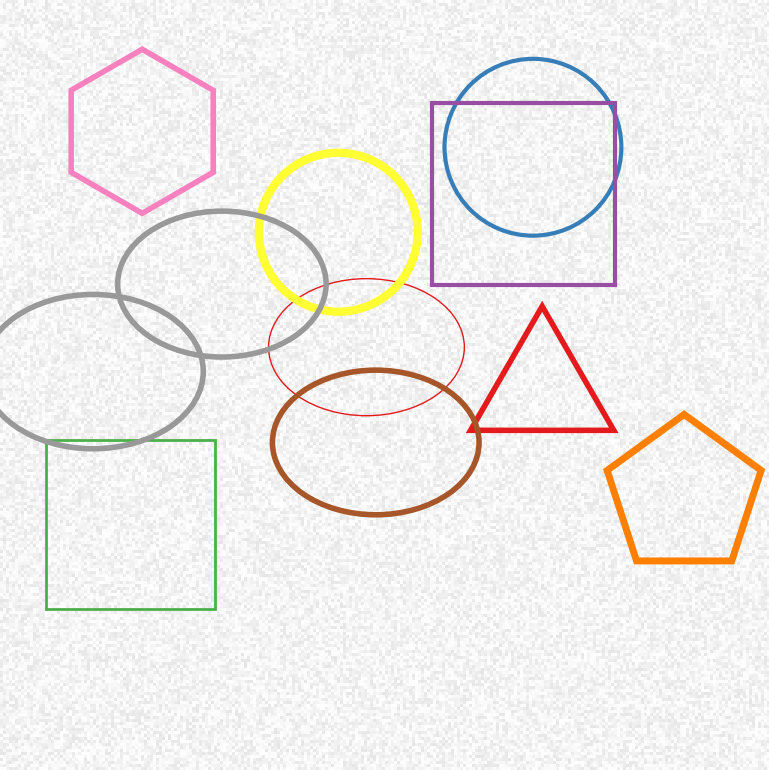[{"shape": "triangle", "thickness": 2, "radius": 0.54, "center": [0.704, 0.495]}, {"shape": "oval", "thickness": 0.5, "radius": 0.64, "center": [0.476, 0.549]}, {"shape": "circle", "thickness": 1.5, "radius": 0.57, "center": [0.692, 0.809]}, {"shape": "square", "thickness": 1, "radius": 0.55, "center": [0.169, 0.318]}, {"shape": "square", "thickness": 1.5, "radius": 0.59, "center": [0.68, 0.748]}, {"shape": "pentagon", "thickness": 2.5, "radius": 0.53, "center": [0.889, 0.357]}, {"shape": "circle", "thickness": 3, "radius": 0.52, "center": [0.439, 0.698]}, {"shape": "oval", "thickness": 2, "radius": 0.67, "center": [0.488, 0.425]}, {"shape": "hexagon", "thickness": 2, "radius": 0.53, "center": [0.185, 0.829]}, {"shape": "oval", "thickness": 2, "radius": 0.72, "center": [0.121, 0.517]}, {"shape": "oval", "thickness": 2, "radius": 0.68, "center": [0.288, 0.631]}]